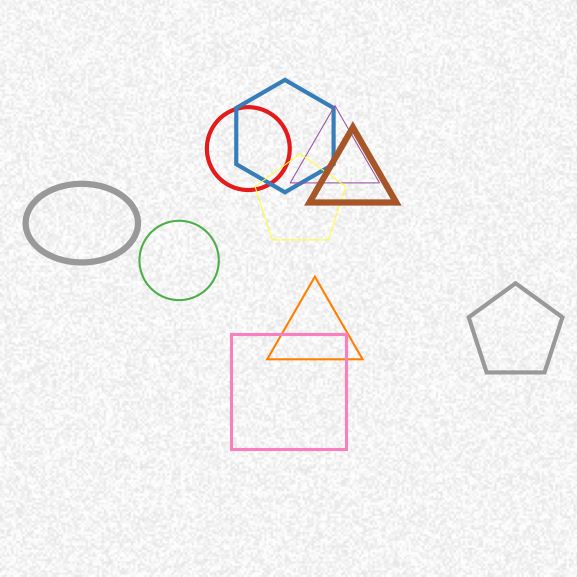[{"shape": "circle", "thickness": 2, "radius": 0.36, "center": [0.43, 0.742]}, {"shape": "hexagon", "thickness": 2, "radius": 0.49, "center": [0.493, 0.763]}, {"shape": "circle", "thickness": 1, "radius": 0.34, "center": [0.31, 0.548]}, {"shape": "triangle", "thickness": 0.5, "radius": 0.45, "center": [0.58, 0.727]}, {"shape": "triangle", "thickness": 1, "radius": 0.48, "center": [0.545, 0.425]}, {"shape": "pentagon", "thickness": 0.5, "radius": 0.41, "center": [0.52, 0.651]}, {"shape": "triangle", "thickness": 3, "radius": 0.43, "center": [0.611, 0.692]}, {"shape": "square", "thickness": 1.5, "radius": 0.5, "center": [0.5, 0.322]}, {"shape": "pentagon", "thickness": 2, "radius": 0.43, "center": [0.893, 0.423]}, {"shape": "oval", "thickness": 3, "radius": 0.49, "center": [0.142, 0.613]}]